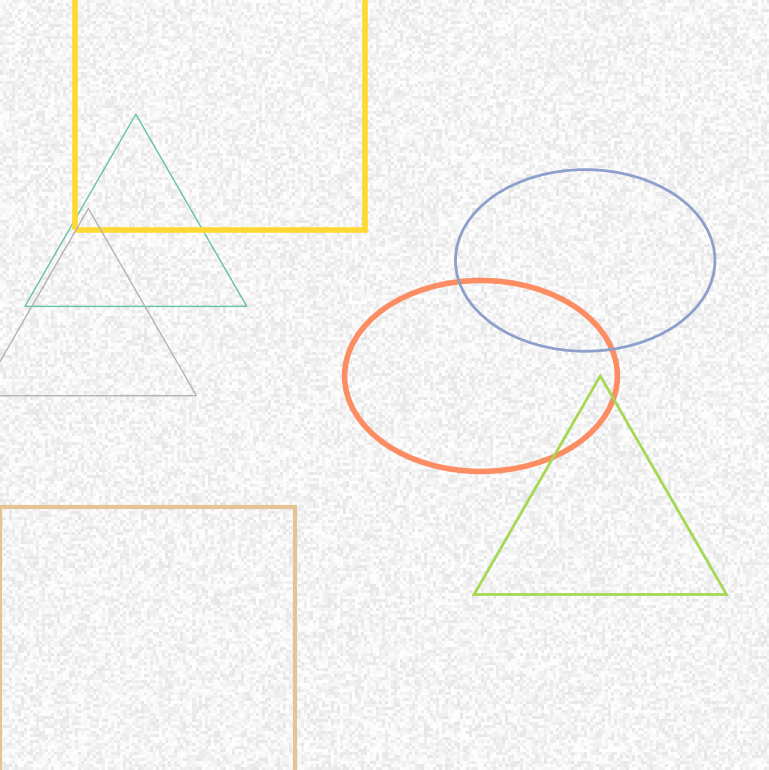[{"shape": "triangle", "thickness": 0.5, "radius": 0.83, "center": [0.176, 0.685]}, {"shape": "oval", "thickness": 2, "radius": 0.89, "center": [0.625, 0.512]}, {"shape": "oval", "thickness": 1, "radius": 0.84, "center": [0.76, 0.662]}, {"shape": "triangle", "thickness": 1, "radius": 0.95, "center": [0.78, 0.323]}, {"shape": "square", "thickness": 2, "radius": 0.94, "center": [0.285, 0.89]}, {"shape": "square", "thickness": 1.5, "radius": 0.96, "center": [0.191, 0.15]}, {"shape": "triangle", "thickness": 0.5, "radius": 0.81, "center": [0.115, 0.567]}]